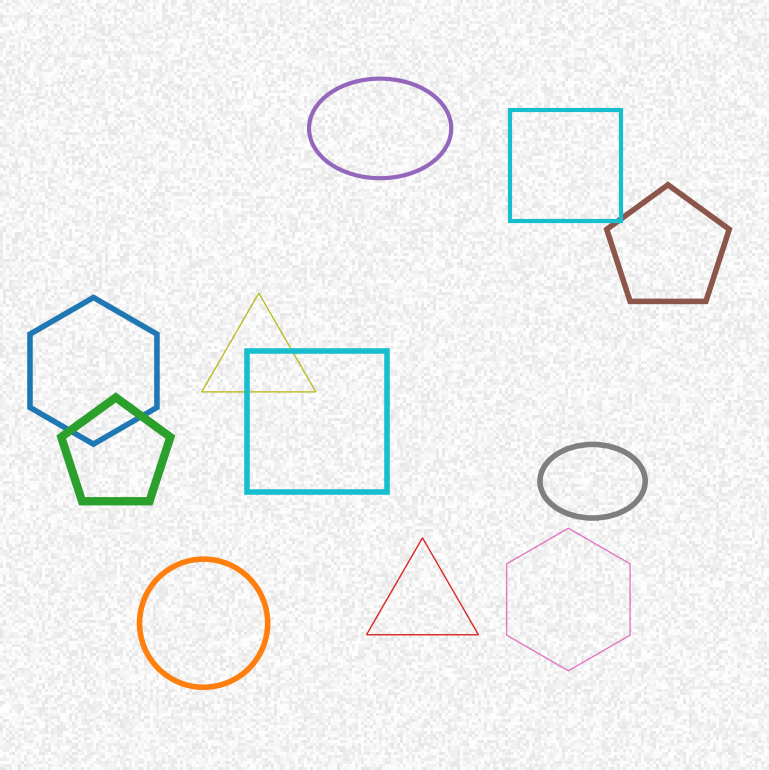[{"shape": "hexagon", "thickness": 2, "radius": 0.48, "center": [0.121, 0.518]}, {"shape": "circle", "thickness": 2, "radius": 0.42, "center": [0.264, 0.191]}, {"shape": "pentagon", "thickness": 3, "radius": 0.37, "center": [0.15, 0.409]}, {"shape": "triangle", "thickness": 0.5, "radius": 0.42, "center": [0.549, 0.218]}, {"shape": "oval", "thickness": 1.5, "radius": 0.46, "center": [0.494, 0.833]}, {"shape": "pentagon", "thickness": 2, "radius": 0.42, "center": [0.868, 0.676]}, {"shape": "hexagon", "thickness": 0.5, "radius": 0.46, "center": [0.738, 0.221]}, {"shape": "oval", "thickness": 2, "radius": 0.34, "center": [0.77, 0.375]}, {"shape": "triangle", "thickness": 0.5, "radius": 0.43, "center": [0.336, 0.534]}, {"shape": "square", "thickness": 2, "radius": 0.46, "center": [0.412, 0.453]}, {"shape": "square", "thickness": 1.5, "radius": 0.36, "center": [0.734, 0.785]}]